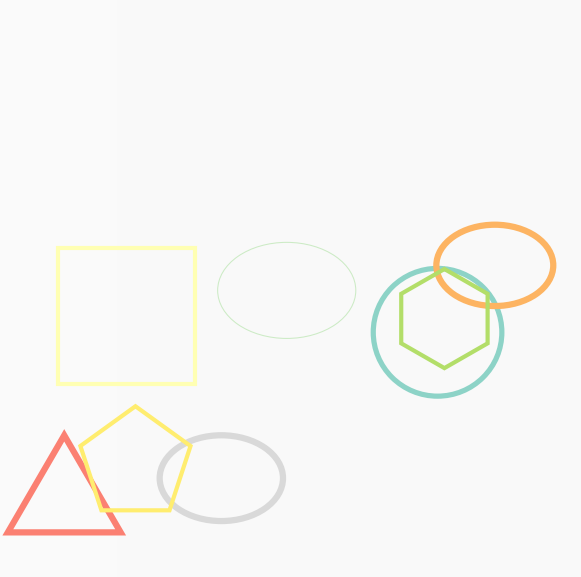[{"shape": "circle", "thickness": 2.5, "radius": 0.55, "center": [0.753, 0.424]}, {"shape": "square", "thickness": 2, "radius": 0.59, "center": [0.218, 0.453]}, {"shape": "triangle", "thickness": 3, "radius": 0.56, "center": [0.111, 0.133]}, {"shape": "oval", "thickness": 3, "radius": 0.5, "center": [0.851, 0.54]}, {"shape": "hexagon", "thickness": 2, "radius": 0.43, "center": [0.765, 0.448]}, {"shape": "oval", "thickness": 3, "radius": 0.53, "center": [0.381, 0.171]}, {"shape": "oval", "thickness": 0.5, "radius": 0.59, "center": [0.493, 0.496]}, {"shape": "pentagon", "thickness": 2, "radius": 0.5, "center": [0.233, 0.196]}]